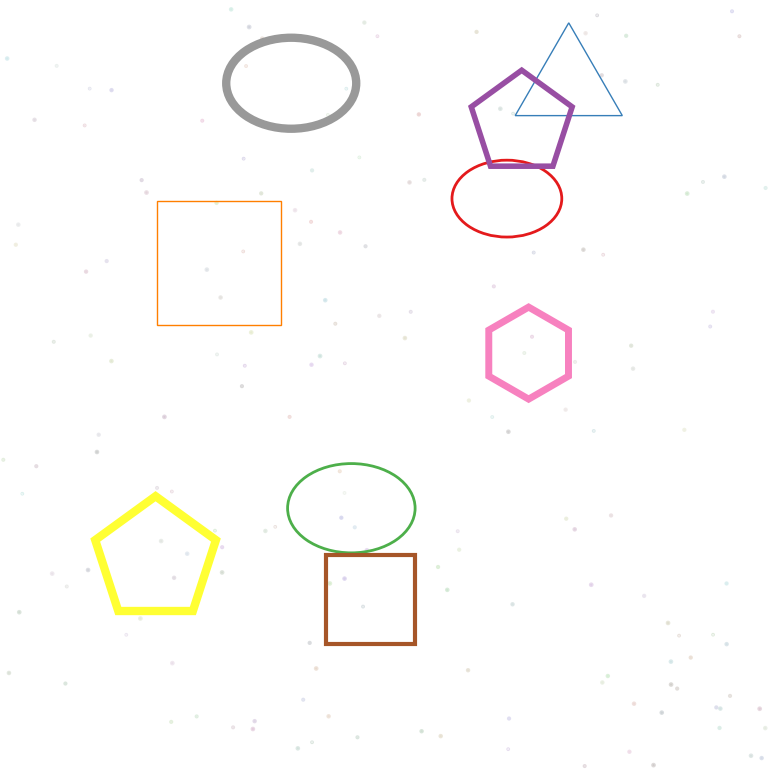[{"shape": "oval", "thickness": 1, "radius": 0.36, "center": [0.658, 0.742]}, {"shape": "triangle", "thickness": 0.5, "radius": 0.4, "center": [0.739, 0.89]}, {"shape": "oval", "thickness": 1, "radius": 0.41, "center": [0.456, 0.34]}, {"shape": "pentagon", "thickness": 2, "radius": 0.34, "center": [0.678, 0.84]}, {"shape": "square", "thickness": 0.5, "radius": 0.4, "center": [0.284, 0.658]}, {"shape": "pentagon", "thickness": 3, "radius": 0.41, "center": [0.202, 0.273]}, {"shape": "square", "thickness": 1.5, "radius": 0.29, "center": [0.482, 0.221]}, {"shape": "hexagon", "thickness": 2.5, "radius": 0.3, "center": [0.687, 0.541]}, {"shape": "oval", "thickness": 3, "radius": 0.42, "center": [0.378, 0.892]}]